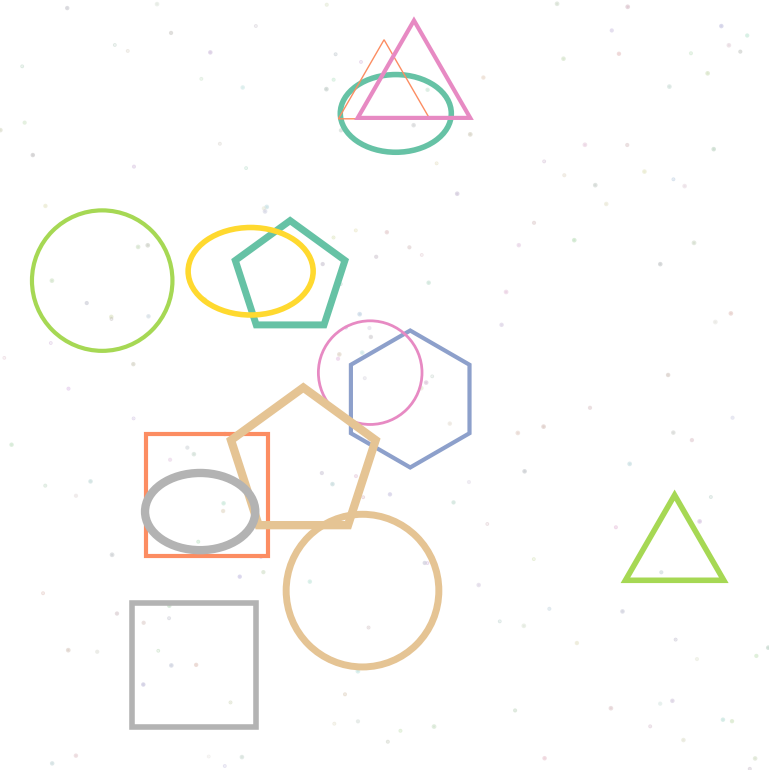[{"shape": "pentagon", "thickness": 2.5, "radius": 0.37, "center": [0.377, 0.639]}, {"shape": "oval", "thickness": 2, "radius": 0.36, "center": [0.514, 0.853]}, {"shape": "triangle", "thickness": 0.5, "radius": 0.34, "center": [0.499, 0.88]}, {"shape": "square", "thickness": 1.5, "radius": 0.4, "center": [0.269, 0.358]}, {"shape": "hexagon", "thickness": 1.5, "radius": 0.44, "center": [0.533, 0.482]}, {"shape": "triangle", "thickness": 1.5, "radius": 0.42, "center": [0.538, 0.889]}, {"shape": "circle", "thickness": 1, "radius": 0.34, "center": [0.481, 0.516]}, {"shape": "triangle", "thickness": 2, "radius": 0.37, "center": [0.876, 0.283]}, {"shape": "circle", "thickness": 1.5, "radius": 0.46, "center": [0.133, 0.636]}, {"shape": "oval", "thickness": 2, "radius": 0.41, "center": [0.326, 0.648]}, {"shape": "pentagon", "thickness": 3, "radius": 0.49, "center": [0.394, 0.398]}, {"shape": "circle", "thickness": 2.5, "radius": 0.5, "center": [0.471, 0.233]}, {"shape": "square", "thickness": 2, "radius": 0.4, "center": [0.252, 0.136]}, {"shape": "oval", "thickness": 3, "radius": 0.36, "center": [0.26, 0.336]}]